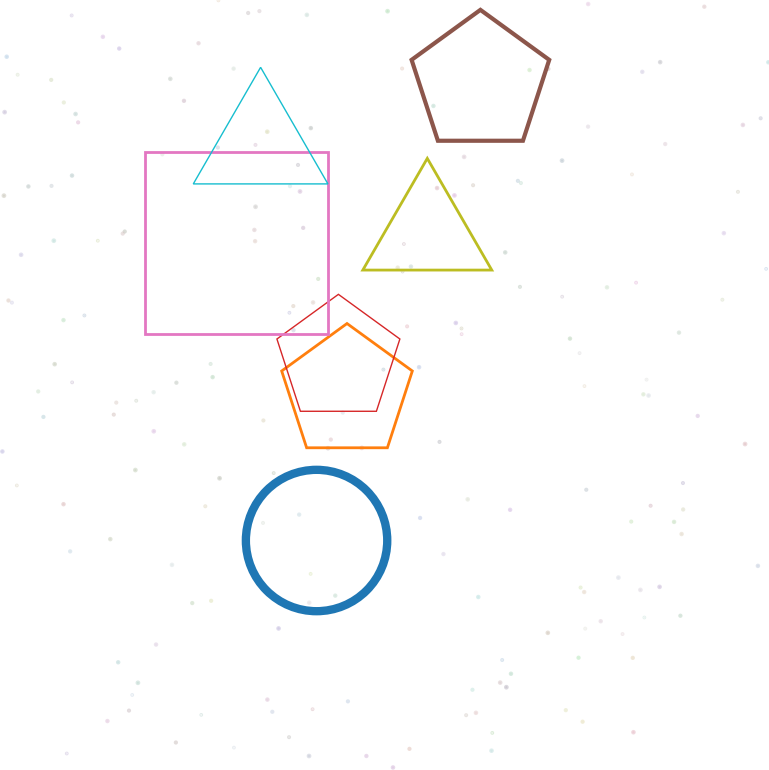[{"shape": "circle", "thickness": 3, "radius": 0.46, "center": [0.411, 0.298]}, {"shape": "pentagon", "thickness": 1, "radius": 0.45, "center": [0.451, 0.491]}, {"shape": "pentagon", "thickness": 0.5, "radius": 0.42, "center": [0.439, 0.534]}, {"shape": "pentagon", "thickness": 1.5, "radius": 0.47, "center": [0.624, 0.893]}, {"shape": "square", "thickness": 1, "radius": 0.59, "center": [0.307, 0.684]}, {"shape": "triangle", "thickness": 1, "radius": 0.48, "center": [0.555, 0.698]}, {"shape": "triangle", "thickness": 0.5, "radius": 0.5, "center": [0.338, 0.812]}]